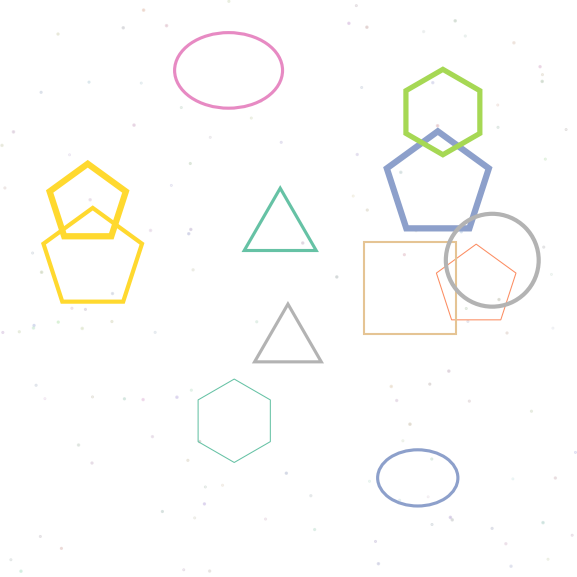[{"shape": "hexagon", "thickness": 0.5, "radius": 0.36, "center": [0.406, 0.271]}, {"shape": "triangle", "thickness": 1.5, "radius": 0.36, "center": [0.485, 0.601]}, {"shape": "pentagon", "thickness": 0.5, "radius": 0.36, "center": [0.825, 0.504]}, {"shape": "pentagon", "thickness": 3, "radius": 0.46, "center": [0.758, 0.679]}, {"shape": "oval", "thickness": 1.5, "radius": 0.35, "center": [0.723, 0.172]}, {"shape": "oval", "thickness": 1.5, "radius": 0.47, "center": [0.396, 0.877]}, {"shape": "hexagon", "thickness": 2.5, "radius": 0.37, "center": [0.767, 0.805]}, {"shape": "pentagon", "thickness": 2, "radius": 0.45, "center": [0.161, 0.549]}, {"shape": "pentagon", "thickness": 3, "radius": 0.35, "center": [0.152, 0.646]}, {"shape": "square", "thickness": 1, "radius": 0.4, "center": [0.71, 0.5]}, {"shape": "circle", "thickness": 2, "radius": 0.4, "center": [0.852, 0.549]}, {"shape": "triangle", "thickness": 1.5, "radius": 0.33, "center": [0.499, 0.406]}]